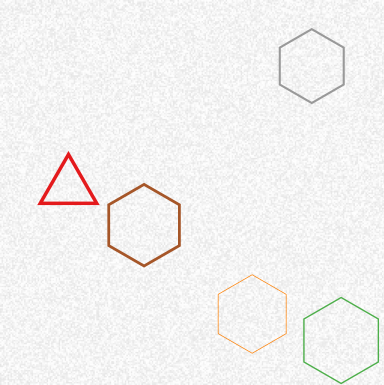[{"shape": "triangle", "thickness": 2.5, "radius": 0.42, "center": [0.178, 0.514]}, {"shape": "hexagon", "thickness": 1, "radius": 0.56, "center": [0.886, 0.116]}, {"shape": "hexagon", "thickness": 0.5, "radius": 0.51, "center": [0.655, 0.184]}, {"shape": "hexagon", "thickness": 2, "radius": 0.53, "center": [0.374, 0.415]}, {"shape": "hexagon", "thickness": 1.5, "radius": 0.48, "center": [0.81, 0.828]}]